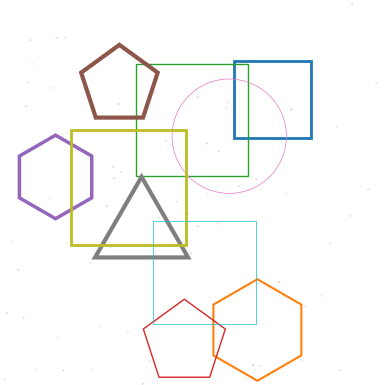[{"shape": "square", "thickness": 2, "radius": 0.5, "center": [0.707, 0.741]}, {"shape": "hexagon", "thickness": 1.5, "radius": 0.66, "center": [0.669, 0.143]}, {"shape": "square", "thickness": 1, "radius": 0.73, "center": [0.499, 0.689]}, {"shape": "pentagon", "thickness": 1, "radius": 0.56, "center": [0.479, 0.111]}, {"shape": "hexagon", "thickness": 2.5, "radius": 0.54, "center": [0.144, 0.54]}, {"shape": "pentagon", "thickness": 3, "radius": 0.52, "center": [0.31, 0.779]}, {"shape": "circle", "thickness": 0.5, "radius": 0.74, "center": [0.595, 0.646]}, {"shape": "triangle", "thickness": 3, "radius": 0.7, "center": [0.368, 0.401]}, {"shape": "square", "thickness": 2, "radius": 0.75, "center": [0.333, 0.513]}, {"shape": "square", "thickness": 0.5, "radius": 0.67, "center": [0.531, 0.292]}]